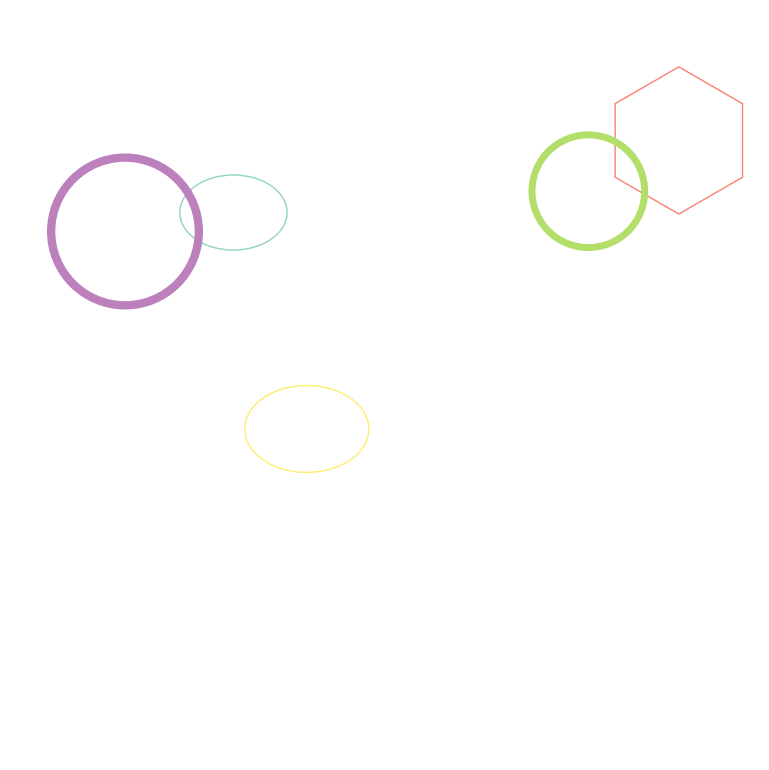[{"shape": "oval", "thickness": 0.5, "radius": 0.35, "center": [0.303, 0.724]}, {"shape": "hexagon", "thickness": 0.5, "radius": 0.48, "center": [0.882, 0.818]}, {"shape": "circle", "thickness": 2.5, "radius": 0.37, "center": [0.764, 0.752]}, {"shape": "circle", "thickness": 3, "radius": 0.48, "center": [0.162, 0.699]}, {"shape": "oval", "thickness": 0.5, "radius": 0.4, "center": [0.398, 0.443]}]